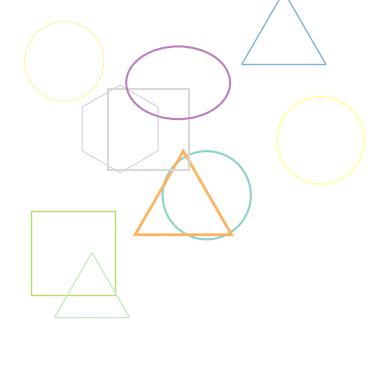[{"shape": "circle", "thickness": 1.5, "radius": 0.57, "center": [0.537, 0.493]}, {"shape": "circle", "thickness": 1.5, "radius": 0.57, "center": [0.833, 0.635]}, {"shape": "hexagon", "thickness": 0.5, "radius": 0.57, "center": [0.312, 0.665]}, {"shape": "triangle", "thickness": 1, "radius": 0.63, "center": [0.737, 0.896]}, {"shape": "triangle", "thickness": 2, "radius": 0.72, "center": [0.476, 0.463]}, {"shape": "square", "thickness": 1, "radius": 0.54, "center": [0.19, 0.343]}, {"shape": "square", "thickness": 1.5, "radius": 0.53, "center": [0.386, 0.663]}, {"shape": "oval", "thickness": 1.5, "radius": 0.67, "center": [0.463, 0.785]}, {"shape": "triangle", "thickness": 1, "radius": 0.56, "center": [0.239, 0.232]}, {"shape": "circle", "thickness": 0.5, "radius": 0.51, "center": [0.167, 0.841]}]